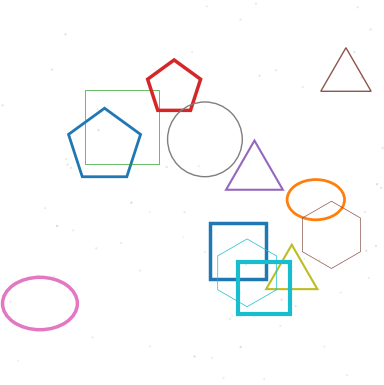[{"shape": "square", "thickness": 2.5, "radius": 0.36, "center": [0.618, 0.348]}, {"shape": "pentagon", "thickness": 2, "radius": 0.49, "center": [0.272, 0.621]}, {"shape": "oval", "thickness": 2, "radius": 0.37, "center": [0.82, 0.481]}, {"shape": "square", "thickness": 0.5, "radius": 0.48, "center": [0.317, 0.671]}, {"shape": "pentagon", "thickness": 2.5, "radius": 0.36, "center": [0.452, 0.772]}, {"shape": "triangle", "thickness": 1.5, "radius": 0.43, "center": [0.661, 0.55]}, {"shape": "hexagon", "thickness": 0.5, "radius": 0.44, "center": [0.861, 0.39]}, {"shape": "triangle", "thickness": 1, "radius": 0.38, "center": [0.899, 0.801]}, {"shape": "oval", "thickness": 2.5, "radius": 0.49, "center": [0.104, 0.212]}, {"shape": "circle", "thickness": 1, "radius": 0.49, "center": [0.532, 0.638]}, {"shape": "triangle", "thickness": 1.5, "radius": 0.38, "center": [0.758, 0.287]}, {"shape": "hexagon", "thickness": 0.5, "radius": 0.44, "center": [0.642, 0.291]}, {"shape": "square", "thickness": 3, "radius": 0.34, "center": [0.686, 0.251]}]